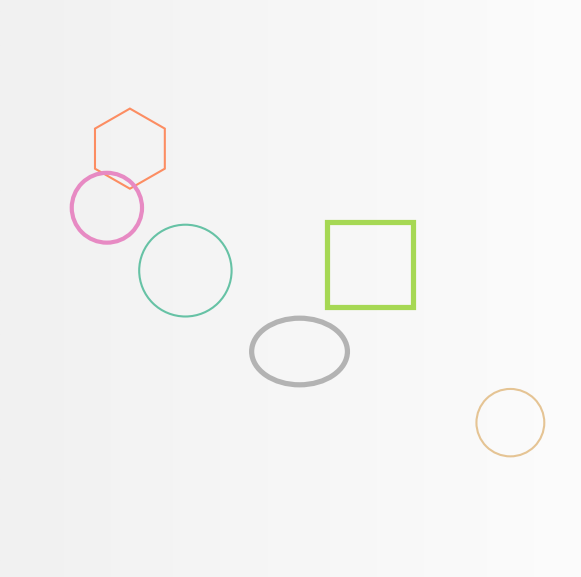[{"shape": "circle", "thickness": 1, "radius": 0.4, "center": [0.319, 0.531]}, {"shape": "hexagon", "thickness": 1, "radius": 0.35, "center": [0.223, 0.742]}, {"shape": "circle", "thickness": 2, "radius": 0.3, "center": [0.184, 0.639]}, {"shape": "square", "thickness": 2.5, "radius": 0.37, "center": [0.636, 0.541]}, {"shape": "circle", "thickness": 1, "radius": 0.29, "center": [0.878, 0.267]}, {"shape": "oval", "thickness": 2.5, "radius": 0.41, "center": [0.515, 0.39]}]